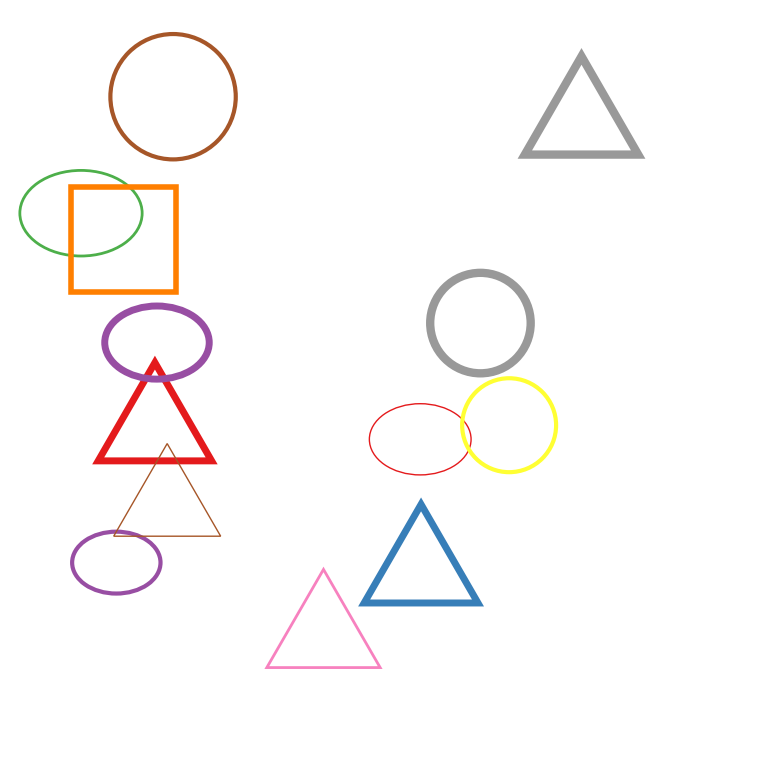[{"shape": "oval", "thickness": 0.5, "radius": 0.33, "center": [0.546, 0.429]}, {"shape": "triangle", "thickness": 2.5, "radius": 0.43, "center": [0.201, 0.444]}, {"shape": "triangle", "thickness": 2.5, "radius": 0.43, "center": [0.547, 0.26]}, {"shape": "oval", "thickness": 1, "radius": 0.4, "center": [0.105, 0.723]}, {"shape": "oval", "thickness": 1.5, "radius": 0.29, "center": [0.151, 0.269]}, {"shape": "oval", "thickness": 2.5, "radius": 0.34, "center": [0.204, 0.555]}, {"shape": "square", "thickness": 2, "radius": 0.34, "center": [0.16, 0.689]}, {"shape": "circle", "thickness": 1.5, "radius": 0.31, "center": [0.661, 0.448]}, {"shape": "triangle", "thickness": 0.5, "radius": 0.4, "center": [0.217, 0.344]}, {"shape": "circle", "thickness": 1.5, "radius": 0.41, "center": [0.225, 0.874]}, {"shape": "triangle", "thickness": 1, "radius": 0.42, "center": [0.42, 0.176]}, {"shape": "circle", "thickness": 3, "radius": 0.33, "center": [0.624, 0.58]}, {"shape": "triangle", "thickness": 3, "radius": 0.43, "center": [0.755, 0.842]}]